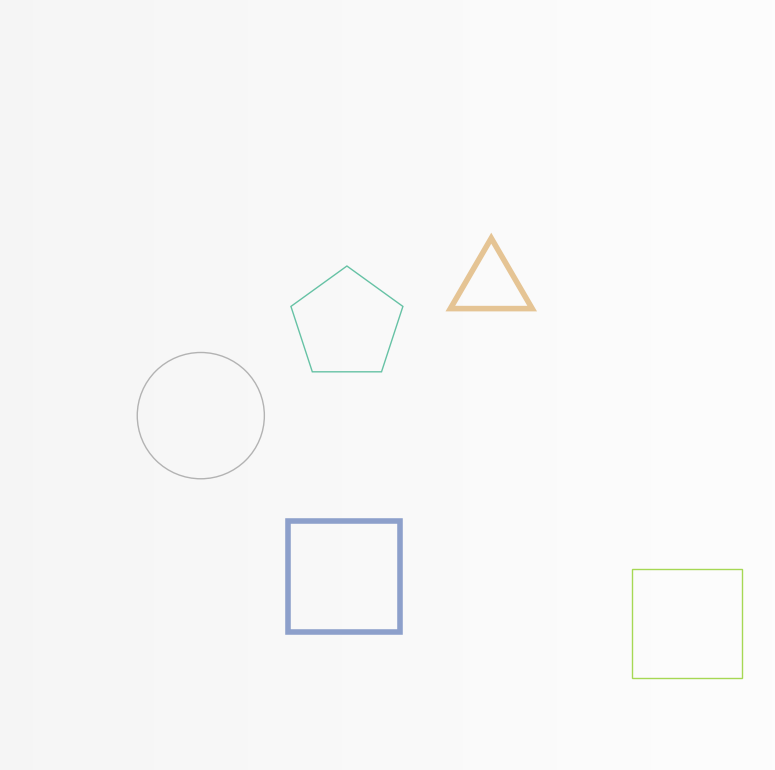[{"shape": "pentagon", "thickness": 0.5, "radius": 0.38, "center": [0.448, 0.579]}, {"shape": "square", "thickness": 2, "radius": 0.36, "center": [0.444, 0.251]}, {"shape": "square", "thickness": 0.5, "radius": 0.35, "center": [0.887, 0.19]}, {"shape": "triangle", "thickness": 2, "radius": 0.3, "center": [0.634, 0.63]}, {"shape": "circle", "thickness": 0.5, "radius": 0.41, "center": [0.259, 0.46]}]